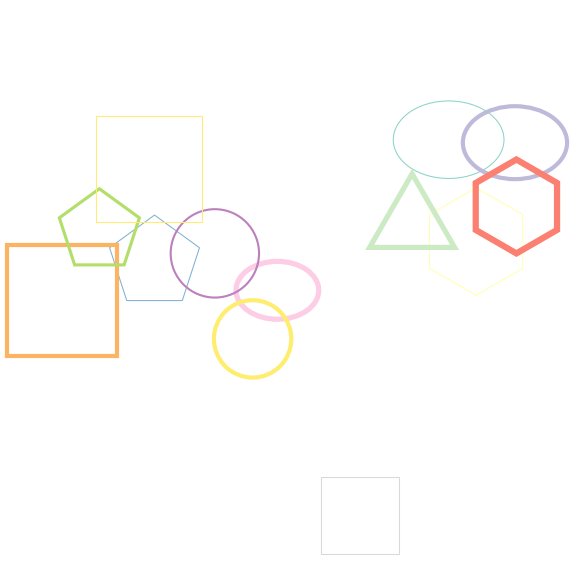[{"shape": "oval", "thickness": 0.5, "radius": 0.48, "center": [0.777, 0.757]}, {"shape": "hexagon", "thickness": 0.5, "radius": 0.47, "center": [0.824, 0.581]}, {"shape": "oval", "thickness": 2, "radius": 0.45, "center": [0.892, 0.752]}, {"shape": "hexagon", "thickness": 3, "radius": 0.41, "center": [0.894, 0.642]}, {"shape": "pentagon", "thickness": 0.5, "radius": 0.41, "center": [0.268, 0.545]}, {"shape": "square", "thickness": 2, "radius": 0.48, "center": [0.107, 0.479]}, {"shape": "pentagon", "thickness": 1.5, "radius": 0.36, "center": [0.172, 0.599]}, {"shape": "oval", "thickness": 2.5, "radius": 0.36, "center": [0.48, 0.496]}, {"shape": "square", "thickness": 0.5, "radius": 0.34, "center": [0.624, 0.106]}, {"shape": "circle", "thickness": 1, "radius": 0.38, "center": [0.372, 0.56]}, {"shape": "triangle", "thickness": 2.5, "radius": 0.42, "center": [0.714, 0.613]}, {"shape": "square", "thickness": 0.5, "radius": 0.46, "center": [0.258, 0.707]}, {"shape": "circle", "thickness": 2, "radius": 0.33, "center": [0.437, 0.412]}]